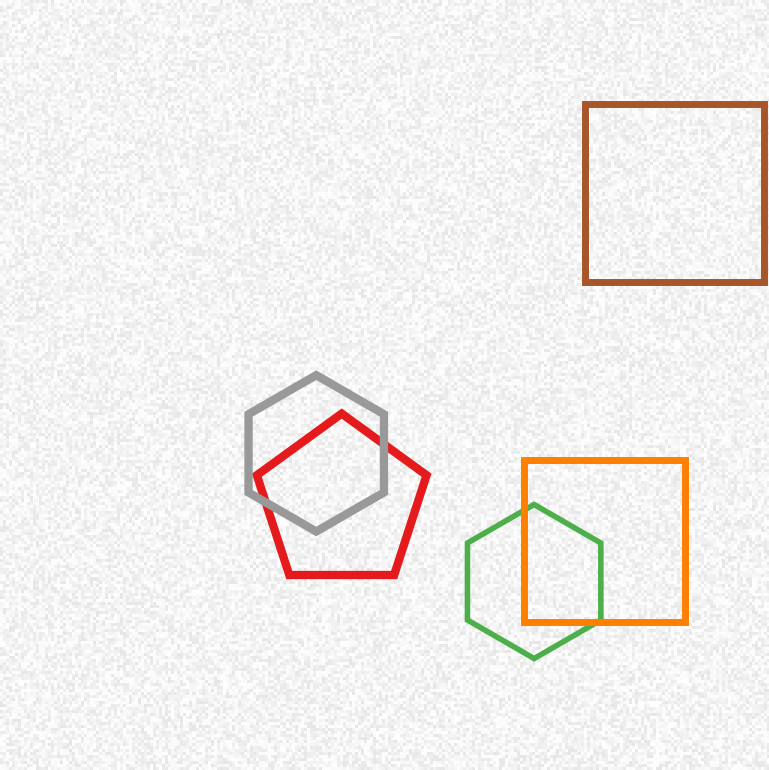[{"shape": "pentagon", "thickness": 3, "radius": 0.58, "center": [0.444, 0.347]}, {"shape": "hexagon", "thickness": 2, "radius": 0.5, "center": [0.694, 0.245]}, {"shape": "square", "thickness": 2.5, "radius": 0.52, "center": [0.785, 0.298]}, {"shape": "square", "thickness": 2.5, "radius": 0.58, "center": [0.876, 0.75]}, {"shape": "hexagon", "thickness": 3, "radius": 0.51, "center": [0.411, 0.411]}]